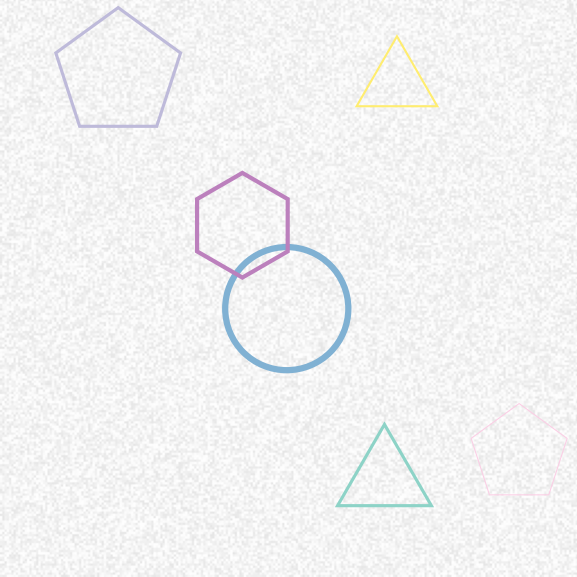[{"shape": "triangle", "thickness": 1.5, "radius": 0.47, "center": [0.666, 0.17]}, {"shape": "pentagon", "thickness": 1.5, "radius": 0.57, "center": [0.205, 0.872]}, {"shape": "circle", "thickness": 3, "radius": 0.53, "center": [0.497, 0.465]}, {"shape": "pentagon", "thickness": 0.5, "radius": 0.44, "center": [0.899, 0.213]}, {"shape": "hexagon", "thickness": 2, "radius": 0.45, "center": [0.42, 0.609]}, {"shape": "triangle", "thickness": 1, "radius": 0.4, "center": [0.687, 0.856]}]